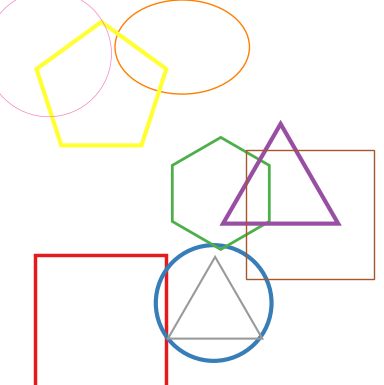[{"shape": "square", "thickness": 2.5, "radius": 0.86, "center": [0.261, 0.166]}, {"shape": "circle", "thickness": 3, "radius": 0.75, "center": [0.555, 0.213]}, {"shape": "hexagon", "thickness": 2, "radius": 0.73, "center": [0.573, 0.498]}, {"shape": "triangle", "thickness": 3, "radius": 0.86, "center": [0.729, 0.506]}, {"shape": "oval", "thickness": 1, "radius": 0.87, "center": [0.473, 0.878]}, {"shape": "pentagon", "thickness": 3, "radius": 0.89, "center": [0.263, 0.766]}, {"shape": "square", "thickness": 1, "radius": 0.83, "center": [0.805, 0.443]}, {"shape": "circle", "thickness": 0.5, "radius": 0.82, "center": [0.126, 0.86]}, {"shape": "triangle", "thickness": 1.5, "radius": 0.71, "center": [0.559, 0.191]}]